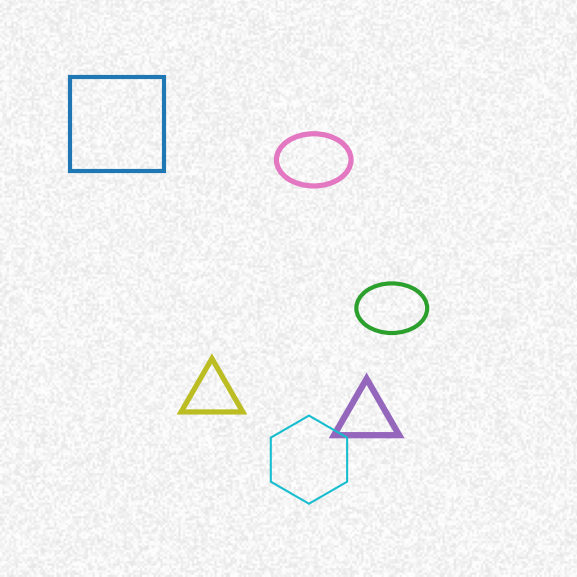[{"shape": "square", "thickness": 2, "radius": 0.41, "center": [0.203, 0.784]}, {"shape": "oval", "thickness": 2, "radius": 0.31, "center": [0.678, 0.465]}, {"shape": "triangle", "thickness": 3, "radius": 0.33, "center": [0.635, 0.278]}, {"shape": "oval", "thickness": 2.5, "radius": 0.32, "center": [0.543, 0.722]}, {"shape": "triangle", "thickness": 2.5, "radius": 0.31, "center": [0.367, 0.317]}, {"shape": "hexagon", "thickness": 1, "radius": 0.38, "center": [0.535, 0.203]}]